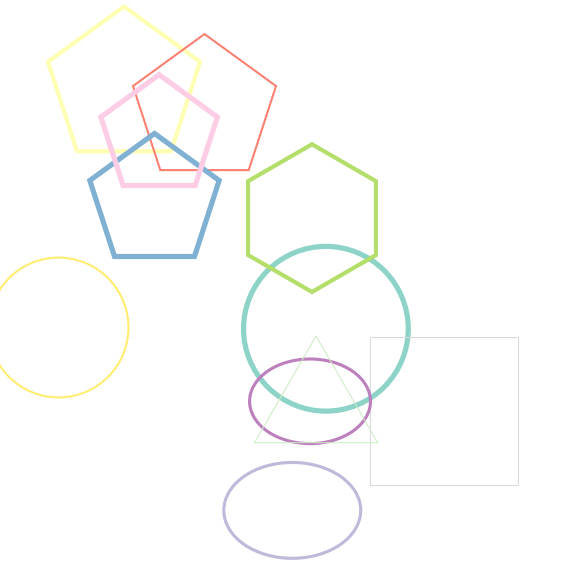[{"shape": "circle", "thickness": 2.5, "radius": 0.71, "center": [0.564, 0.43]}, {"shape": "pentagon", "thickness": 2, "radius": 0.69, "center": [0.215, 0.849]}, {"shape": "oval", "thickness": 1.5, "radius": 0.59, "center": [0.506, 0.115]}, {"shape": "pentagon", "thickness": 1, "radius": 0.65, "center": [0.354, 0.81]}, {"shape": "pentagon", "thickness": 2.5, "radius": 0.59, "center": [0.268, 0.65]}, {"shape": "hexagon", "thickness": 2, "radius": 0.64, "center": [0.54, 0.621]}, {"shape": "pentagon", "thickness": 2.5, "radius": 0.53, "center": [0.276, 0.764]}, {"shape": "square", "thickness": 0.5, "radius": 0.64, "center": [0.769, 0.287]}, {"shape": "oval", "thickness": 1.5, "radius": 0.52, "center": [0.537, 0.304]}, {"shape": "triangle", "thickness": 0.5, "radius": 0.62, "center": [0.547, 0.294]}, {"shape": "circle", "thickness": 1, "radius": 0.61, "center": [0.101, 0.432]}]